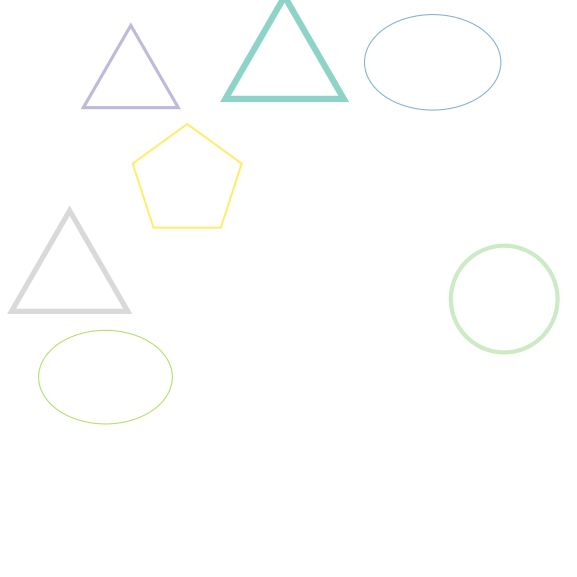[{"shape": "triangle", "thickness": 3, "radius": 0.59, "center": [0.493, 0.887]}, {"shape": "triangle", "thickness": 1.5, "radius": 0.47, "center": [0.227, 0.86]}, {"shape": "oval", "thickness": 0.5, "radius": 0.59, "center": [0.749, 0.891]}, {"shape": "oval", "thickness": 0.5, "radius": 0.58, "center": [0.183, 0.346]}, {"shape": "triangle", "thickness": 2.5, "radius": 0.58, "center": [0.121, 0.518]}, {"shape": "circle", "thickness": 2, "radius": 0.46, "center": [0.873, 0.481]}, {"shape": "pentagon", "thickness": 1, "radius": 0.5, "center": [0.324, 0.685]}]